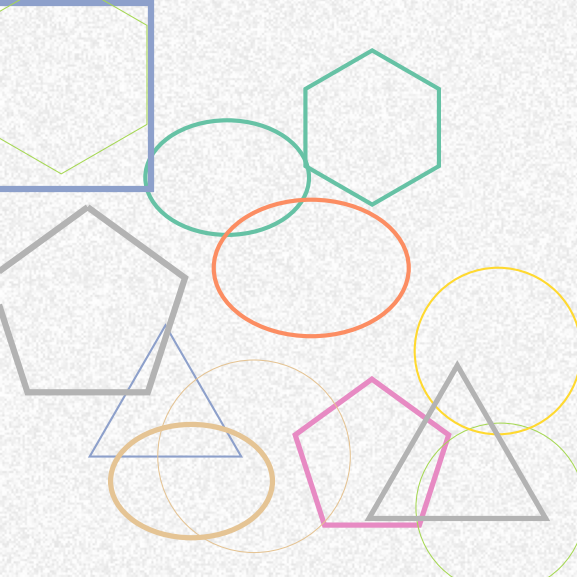[{"shape": "oval", "thickness": 2, "radius": 0.71, "center": [0.393, 0.692]}, {"shape": "hexagon", "thickness": 2, "radius": 0.67, "center": [0.644, 0.778]}, {"shape": "oval", "thickness": 2, "radius": 0.84, "center": [0.539, 0.535]}, {"shape": "triangle", "thickness": 1, "radius": 0.76, "center": [0.287, 0.284]}, {"shape": "square", "thickness": 3, "radius": 0.8, "center": [0.101, 0.833]}, {"shape": "pentagon", "thickness": 2.5, "radius": 0.7, "center": [0.644, 0.203]}, {"shape": "hexagon", "thickness": 0.5, "radius": 0.86, "center": [0.106, 0.869]}, {"shape": "circle", "thickness": 0.5, "radius": 0.73, "center": [0.867, 0.12]}, {"shape": "circle", "thickness": 1, "radius": 0.72, "center": [0.862, 0.391]}, {"shape": "circle", "thickness": 0.5, "radius": 0.83, "center": [0.44, 0.209]}, {"shape": "oval", "thickness": 2.5, "radius": 0.7, "center": [0.332, 0.166]}, {"shape": "triangle", "thickness": 2.5, "radius": 0.88, "center": [0.792, 0.19]}, {"shape": "pentagon", "thickness": 3, "radius": 0.89, "center": [0.152, 0.463]}]